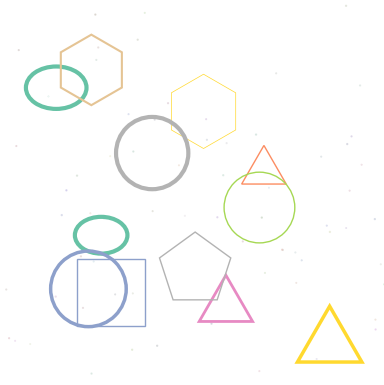[{"shape": "oval", "thickness": 3, "radius": 0.34, "center": [0.263, 0.389]}, {"shape": "oval", "thickness": 3, "radius": 0.39, "center": [0.146, 0.772]}, {"shape": "triangle", "thickness": 1, "radius": 0.33, "center": [0.686, 0.555]}, {"shape": "circle", "thickness": 2.5, "radius": 0.49, "center": [0.23, 0.25]}, {"shape": "square", "thickness": 1, "radius": 0.44, "center": [0.288, 0.24]}, {"shape": "triangle", "thickness": 2, "radius": 0.4, "center": [0.587, 0.205]}, {"shape": "circle", "thickness": 1, "radius": 0.46, "center": [0.674, 0.461]}, {"shape": "hexagon", "thickness": 0.5, "radius": 0.48, "center": [0.529, 0.711]}, {"shape": "triangle", "thickness": 2.5, "radius": 0.48, "center": [0.856, 0.108]}, {"shape": "hexagon", "thickness": 1.5, "radius": 0.46, "center": [0.237, 0.818]}, {"shape": "circle", "thickness": 3, "radius": 0.47, "center": [0.395, 0.602]}, {"shape": "pentagon", "thickness": 1, "radius": 0.49, "center": [0.507, 0.3]}]